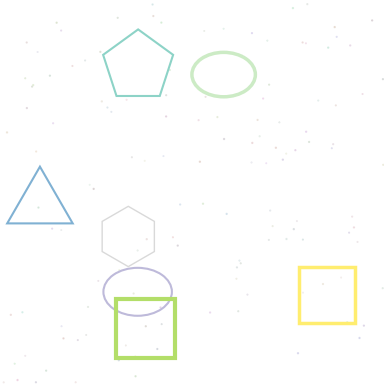[{"shape": "pentagon", "thickness": 1.5, "radius": 0.48, "center": [0.359, 0.828]}, {"shape": "oval", "thickness": 1.5, "radius": 0.44, "center": [0.358, 0.242]}, {"shape": "triangle", "thickness": 1.5, "radius": 0.49, "center": [0.104, 0.469]}, {"shape": "square", "thickness": 3, "radius": 0.38, "center": [0.378, 0.147]}, {"shape": "hexagon", "thickness": 1, "radius": 0.39, "center": [0.333, 0.386]}, {"shape": "oval", "thickness": 2.5, "radius": 0.41, "center": [0.581, 0.806]}, {"shape": "square", "thickness": 2.5, "radius": 0.36, "center": [0.849, 0.234]}]